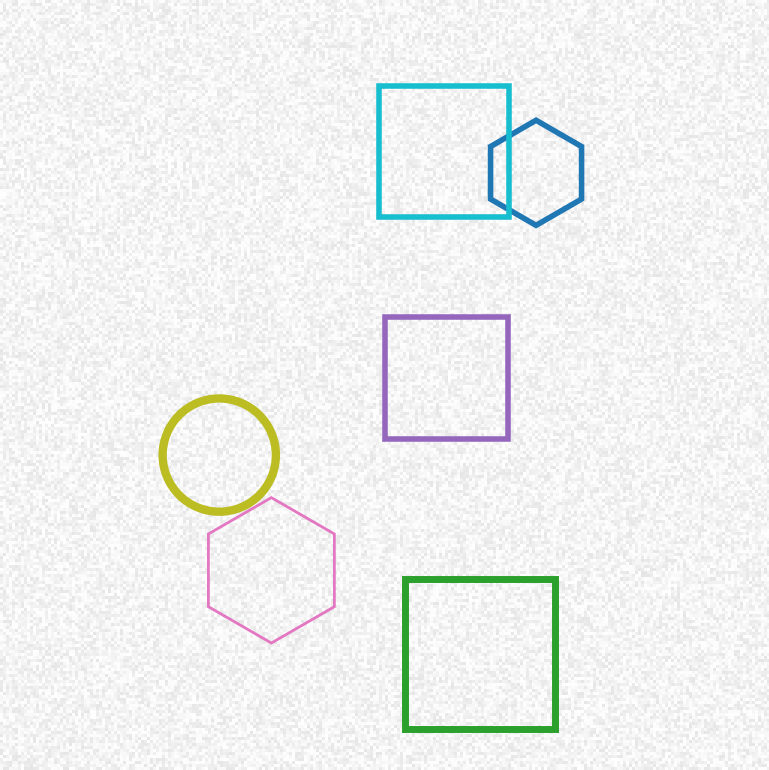[{"shape": "hexagon", "thickness": 2, "radius": 0.34, "center": [0.696, 0.776]}, {"shape": "square", "thickness": 2.5, "radius": 0.49, "center": [0.623, 0.151]}, {"shape": "square", "thickness": 2, "radius": 0.4, "center": [0.58, 0.509]}, {"shape": "hexagon", "thickness": 1, "radius": 0.47, "center": [0.352, 0.259]}, {"shape": "circle", "thickness": 3, "radius": 0.37, "center": [0.285, 0.409]}, {"shape": "square", "thickness": 2, "radius": 0.42, "center": [0.577, 0.803]}]